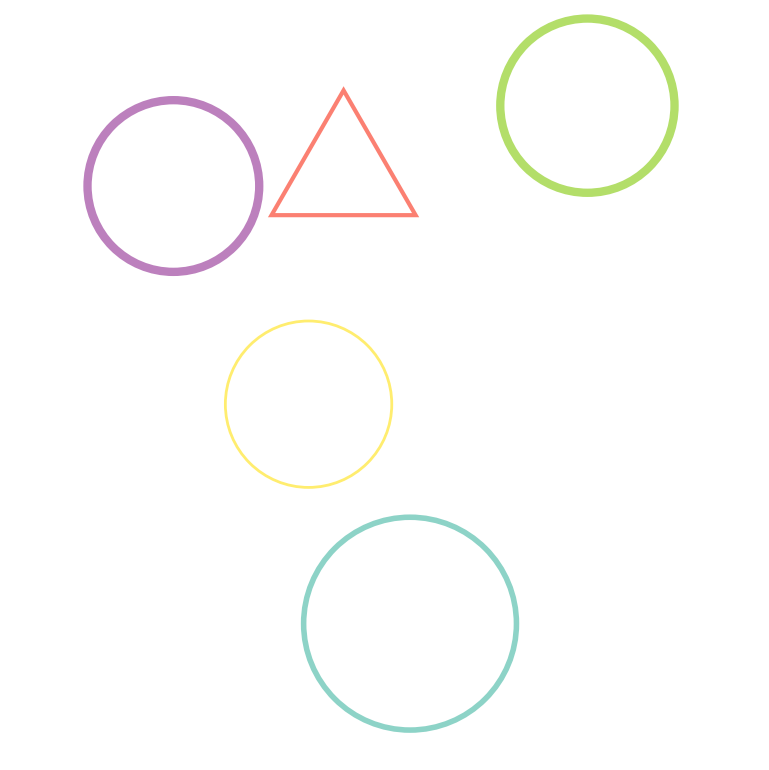[{"shape": "circle", "thickness": 2, "radius": 0.69, "center": [0.533, 0.19]}, {"shape": "triangle", "thickness": 1.5, "radius": 0.54, "center": [0.446, 0.775]}, {"shape": "circle", "thickness": 3, "radius": 0.57, "center": [0.763, 0.863]}, {"shape": "circle", "thickness": 3, "radius": 0.56, "center": [0.225, 0.758]}, {"shape": "circle", "thickness": 1, "radius": 0.54, "center": [0.401, 0.475]}]